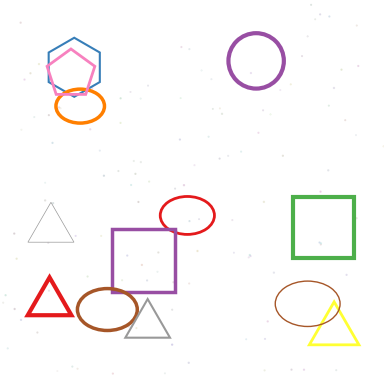[{"shape": "oval", "thickness": 2, "radius": 0.35, "center": [0.487, 0.44]}, {"shape": "triangle", "thickness": 3, "radius": 0.33, "center": [0.129, 0.214]}, {"shape": "hexagon", "thickness": 1.5, "radius": 0.38, "center": [0.193, 0.825]}, {"shape": "square", "thickness": 3, "radius": 0.4, "center": [0.84, 0.409]}, {"shape": "circle", "thickness": 3, "radius": 0.36, "center": [0.665, 0.842]}, {"shape": "square", "thickness": 2.5, "radius": 0.41, "center": [0.373, 0.324]}, {"shape": "oval", "thickness": 2.5, "radius": 0.32, "center": [0.208, 0.724]}, {"shape": "triangle", "thickness": 2, "radius": 0.37, "center": [0.868, 0.142]}, {"shape": "oval", "thickness": 2.5, "radius": 0.39, "center": [0.279, 0.196]}, {"shape": "oval", "thickness": 1, "radius": 0.42, "center": [0.799, 0.211]}, {"shape": "pentagon", "thickness": 2, "radius": 0.33, "center": [0.184, 0.808]}, {"shape": "triangle", "thickness": 1.5, "radius": 0.33, "center": [0.384, 0.156]}, {"shape": "triangle", "thickness": 0.5, "radius": 0.35, "center": [0.132, 0.405]}]